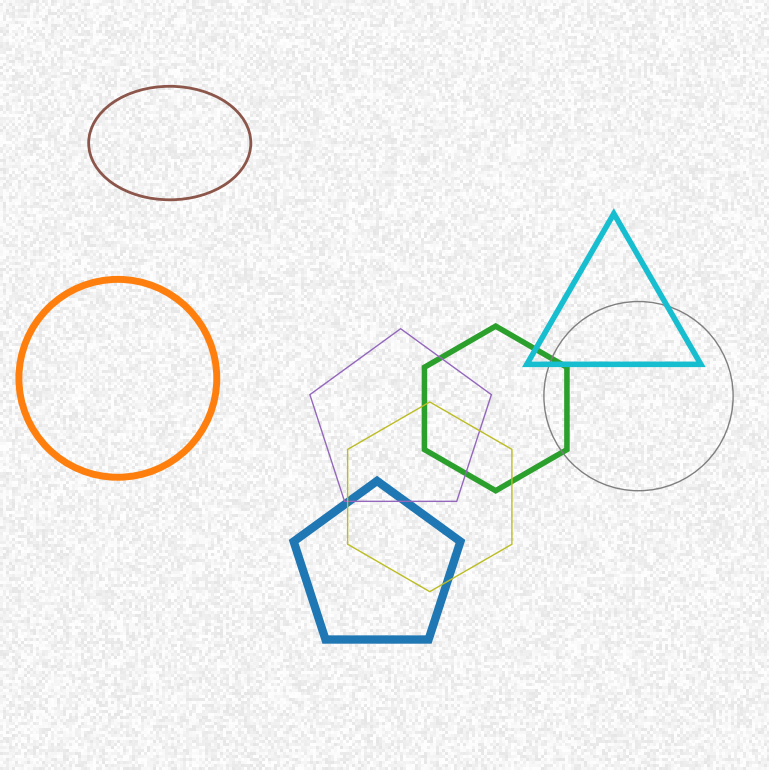[{"shape": "pentagon", "thickness": 3, "radius": 0.57, "center": [0.49, 0.262]}, {"shape": "circle", "thickness": 2.5, "radius": 0.64, "center": [0.153, 0.509]}, {"shape": "hexagon", "thickness": 2, "radius": 0.53, "center": [0.644, 0.47]}, {"shape": "pentagon", "thickness": 0.5, "radius": 0.62, "center": [0.52, 0.449]}, {"shape": "oval", "thickness": 1, "radius": 0.53, "center": [0.22, 0.814]}, {"shape": "circle", "thickness": 0.5, "radius": 0.61, "center": [0.829, 0.486]}, {"shape": "hexagon", "thickness": 0.5, "radius": 0.62, "center": [0.558, 0.355]}, {"shape": "triangle", "thickness": 2, "radius": 0.65, "center": [0.797, 0.592]}]